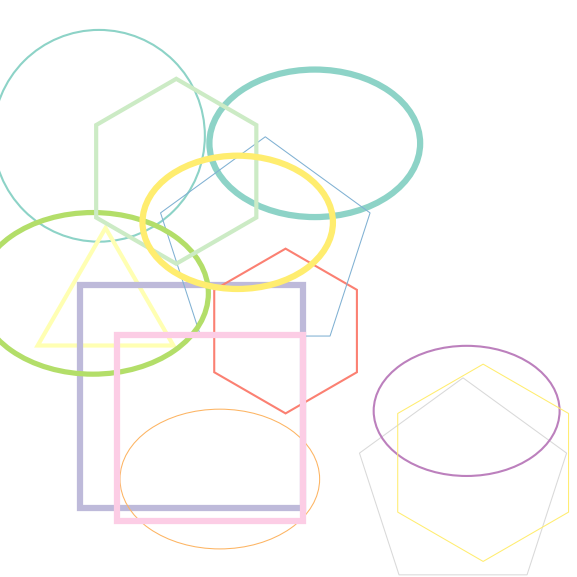[{"shape": "oval", "thickness": 3, "radius": 0.91, "center": [0.545, 0.751]}, {"shape": "circle", "thickness": 1, "radius": 0.92, "center": [0.171, 0.764]}, {"shape": "triangle", "thickness": 2, "radius": 0.68, "center": [0.183, 0.469]}, {"shape": "square", "thickness": 3, "radius": 0.96, "center": [0.332, 0.313]}, {"shape": "hexagon", "thickness": 1, "radius": 0.71, "center": [0.494, 0.426]}, {"shape": "pentagon", "thickness": 0.5, "radius": 0.95, "center": [0.459, 0.572]}, {"shape": "oval", "thickness": 0.5, "radius": 0.86, "center": [0.381, 0.17]}, {"shape": "oval", "thickness": 2.5, "radius": 1.0, "center": [0.161, 0.491]}, {"shape": "square", "thickness": 3, "radius": 0.81, "center": [0.364, 0.258]}, {"shape": "pentagon", "thickness": 0.5, "radius": 0.94, "center": [0.802, 0.156]}, {"shape": "oval", "thickness": 1, "radius": 0.8, "center": [0.808, 0.288]}, {"shape": "hexagon", "thickness": 2, "radius": 0.8, "center": [0.305, 0.703]}, {"shape": "oval", "thickness": 3, "radius": 0.82, "center": [0.412, 0.614]}, {"shape": "hexagon", "thickness": 0.5, "radius": 0.85, "center": [0.837, 0.198]}]